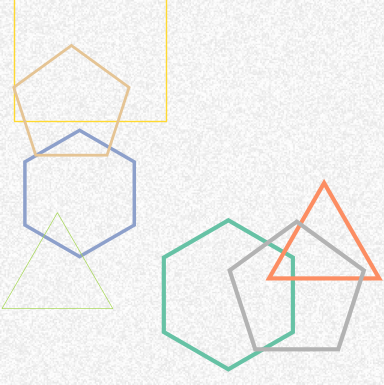[{"shape": "hexagon", "thickness": 3, "radius": 0.97, "center": [0.593, 0.234]}, {"shape": "triangle", "thickness": 3, "radius": 0.83, "center": [0.842, 0.359]}, {"shape": "hexagon", "thickness": 2.5, "radius": 0.82, "center": [0.207, 0.497]}, {"shape": "triangle", "thickness": 0.5, "radius": 0.83, "center": [0.149, 0.281]}, {"shape": "square", "thickness": 1, "radius": 0.98, "center": [0.234, 0.883]}, {"shape": "pentagon", "thickness": 2, "radius": 0.79, "center": [0.185, 0.724]}, {"shape": "pentagon", "thickness": 3, "radius": 0.92, "center": [0.771, 0.241]}]